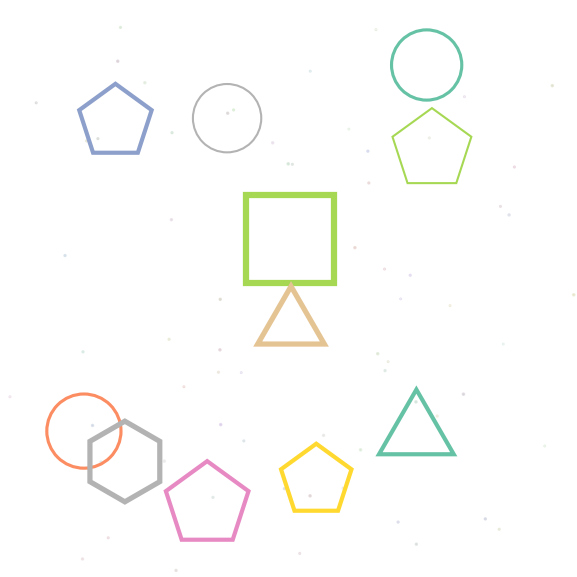[{"shape": "triangle", "thickness": 2, "radius": 0.37, "center": [0.721, 0.25]}, {"shape": "circle", "thickness": 1.5, "radius": 0.3, "center": [0.739, 0.887]}, {"shape": "circle", "thickness": 1.5, "radius": 0.32, "center": [0.145, 0.253]}, {"shape": "pentagon", "thickness": 2, "radius": 0.33, "center": [0.2, 0.788]}, {"shape": "pentagon", "thickness": 2, "radius": 0.38, "center": [0.359, 0.125]}, {"shape": "pentagon", "thickness": 1, "radius": 0.36, "center": [0.748, 0.74]}, {"shape": "square", "thickness": 3, "radius": 0.38, "center": [0.502, 0.585]}, {"shape": "pentagon", "thickness": 2, "radius": 0.32, "center": [0.548, 0.167]}, {"shape": "triangle", "thickness": 2.5, "radius": 0.33, "center": [0.504, 0.437]}, {"shape": "hexagon", "thickness": 2.5, "radius": 0.35, "center": [0.216, 0.2]}, {"shape": "circle", "thickness": 1, "radius": 0.3, "center": [0.393, 0.794]}]